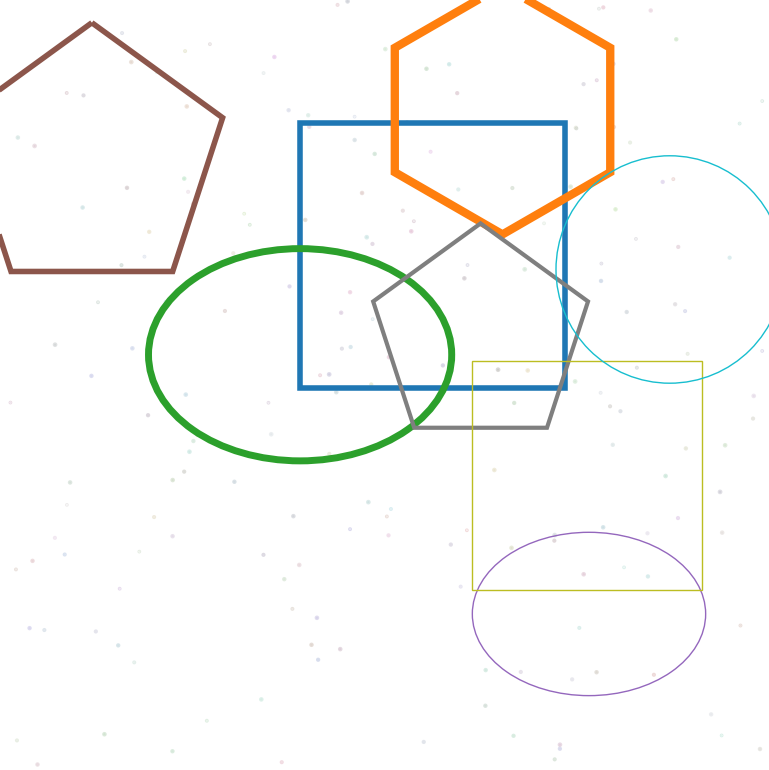[{"shape": "square", "thickness": 2, "radius": 0.86, "center": [0.561, 0.668]}, {"shape": "hexagon", "thickness": 3, "radius": 0.81, "center": [0.653, 0.857]}, {"shape": "oval", "thickness": 2.5, "radius": 0.98, "center": [0.39, 0.539]}, {"shape": "oval", "thickness": 0.5, "radius": 0.76, "center": [0.765, 0.203]}, {"shape": "pentagon", "thickness": 2, "radius": 0.89, "center": [0.119, 0.792]}, {"shape": "pentagon", "thickness": 1.5, "radius": 0.73, "center": [0.624, 0.563]}, {"shape": "square", "thickness": 0.5, "radius": 0.75, "center": [0.762, 0.383]}, {"shape": "circle", "thickness": 0.5, "radius": 0.74, "center": [0.87, 0.65]}]